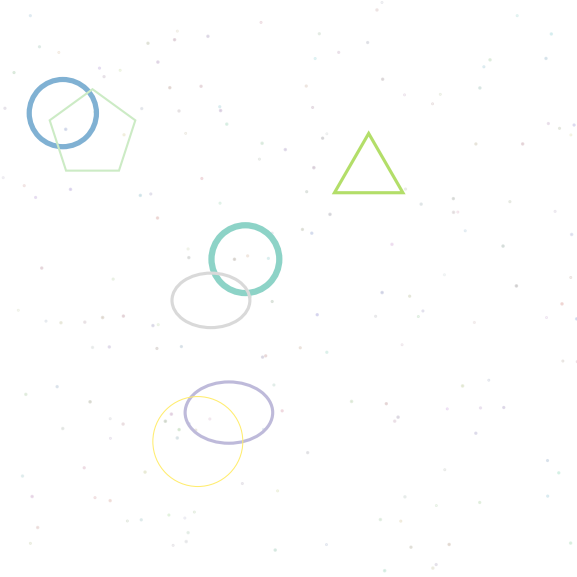[{"shape": "circle", "thickness": 3, "radius": 0.29, "center": [0.425, 0.55]}, {"shape": "oval", "thickness": 1.5, "radius": 0.38, "center": [0.396, 0.285]}, {"shape": "circle", "thickness": 2.5, "radius": 0.29, "center": [0.109, 0.803]}, {"shape": "triangle", "thickness": 1.5, "radius": 0.34, "center": [0.638, 0.7]}, {"shape": "oval", "thickness": 1.5, "radius": 0.34, "center": [0.365, 0.479]}, {"shape": "pentagon", "thickness": 1, "radius": 0.39, "center": [0.16, 0.767]}, {"shape": "circle", "thickness": 0.5, "radius": 0.39, "center": [0.343, 0.235]}]